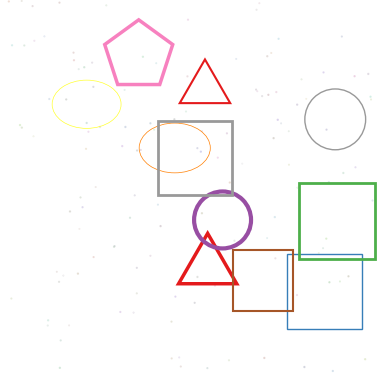[{"shape": "triangle", "thickness": 2.5, "radius": 0.44, "center": [0.539, 0.307]}, {"shape": "triangle", "thickness": 1.5, "radius": 0.38, "center": [0.532, 0.77]}, {"shape": "square", "thickness": 1, "radius": 0.49, "center": [0.842, 0.244]}, {"shape": "square", "thickness": 2, "radius": 0.49, "center": [0.876, 0.425]}, {"shape": "circle", "thickness": 3, "radius": 0.37, "center": [0.578, 0.429]}, {"shape": "oval", "thickness": 0.5, "radius": 0.46, "center": [0.454, 0.616]}, {"shape": "oval", "thickness": 0.5, "radius": 0.45, "center": [0.225, 0.729]}, {"shape": "square", "thickness": 1.5, "radius": 0.39, "center": [0.683, 0.271]}, {"shape": "pentagon", "thickness": 2.5, "radius": 0.46, "center": [0.36, 0.856]}, {"shape": "circle", "thickness": 1, "radius": 0.39, "center": [0.871, 0.69]}, {"shape": "square", "thickness": 2, "radius": 0.48, "center": [0.506, 0.589]}]